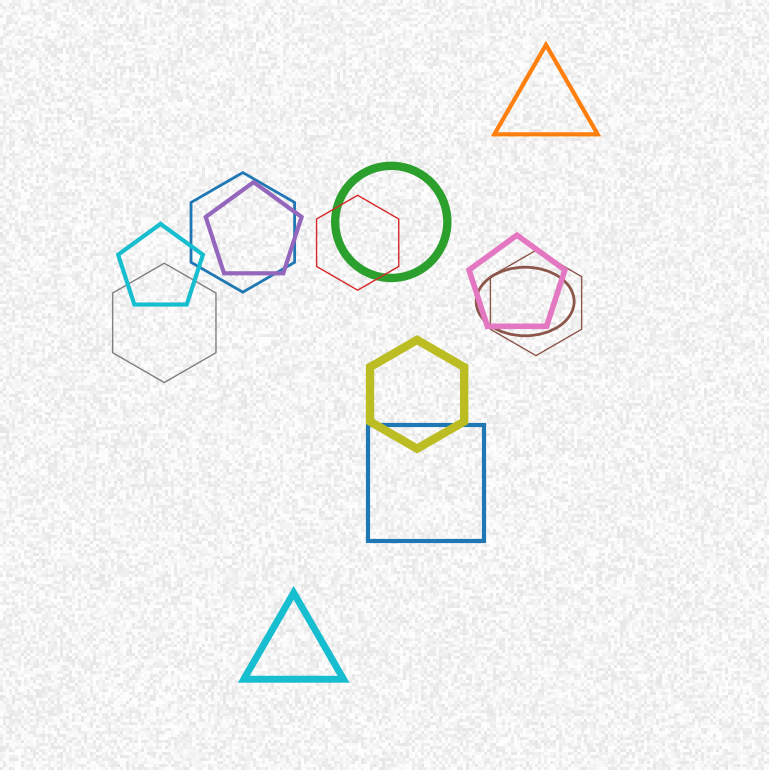[{"shape": "square", "thickness": 1.5, "radius": 0.37, "center": [0.553, 0.372]}, {"shape": "hexagon", "thickness": 1, "radius": 0.39, "center": [0.315, 0.698]}, {"shape": "triangle", "thickness": 1.5, "radius": 0.39, "center": [0.709, 0.864]}, {"shape": "circle", "thickness": 3, "radius": 0.36, "center": [0.508, 0.712]}, {"shape": "hexagon", "thickness": 0.5, "radius": 0.31, "center": [0.464, 0.685]}, {"shape": "pentagon", "thickness": 1.5, "radius": 0.33, "center": [0.329, 0.698]}, {"shape": "hexagon", "thickness": 0.5, "radius": 0.34, "center": [0.696, 0.607]}, {"shape": "oval", "thickness": 1, "radius": 0.32, "center": [0.682, 0.608]}, {"shape": "pentagon", "thickness": 2, "radius": 0.33, "center": [0.671, 0.629]}, {"shape": "hexagon", "thickness": 0.5, "radius": 0.39, "center": [0.213, 0.581]}, {"shape": "hexagon", "thickness": 3, "radius": 0.35, "center": [0.542, 0.488]}, {"shape": "triangle", "thickness": 2.5, "radius": 0.37, "center": [0.381, 0.155]}, {"shape": "pentagon", "thickness": 1.5, "radius": 0.29, "center": [0.208, 0.651]}]